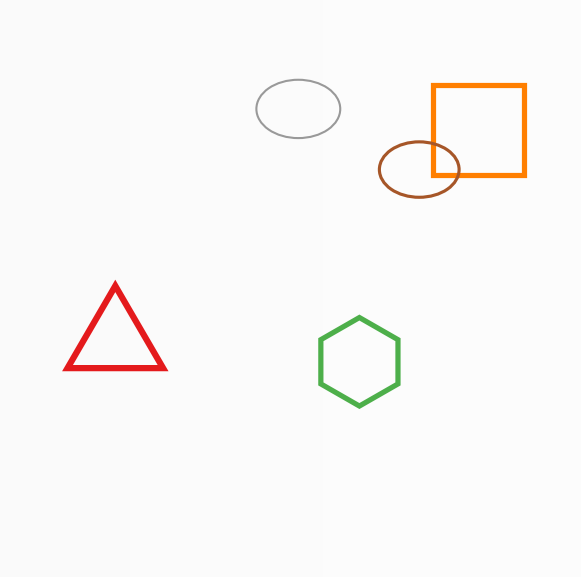[{"shape": "triangle", "thickness": 3, "radius": 0.47, "center": [0.198, 0.409]}, {"shape": "hexagon", "thickness": 2.5, "radius": 0.38, "center": [0.618, 0.373]}, {"shape": "square", "thickness": 2.5, "radius": 0.39, "center": [0.824, 0.773]}, {"shape": "oval", "thickness": 1.5, "radius": 0.34, "center": [0.721, 0.706]}, {"shape": "oval", "thickness": 1, "radius": 0.36, "center": [0.513, 0.811]}]